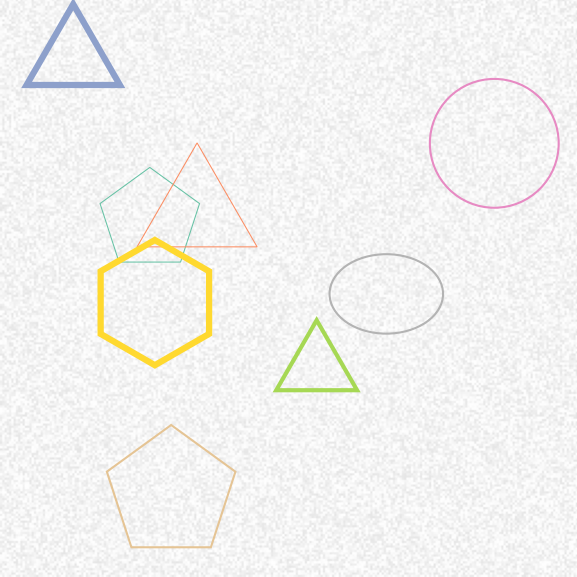[{"shape": "pentagon", "thickness": 0.5, "radius": 0.45, "center": [0.259, 0.619]}, {"shape": "triangle", "thickness": 0.5, "radius": 0.6, "center": [0.341, 0.632]}, {"shape": "triangle", "thickness": 3, "radius": 0.47, "center": [0.127, 0.899]}, {"shape": "circle", "thickness": 1, "radius": 0.56, "center": [0.856, 0.751]}, {"shape": "triangle", "thickness": 2, "radius": 0.4, "center": [0.548, 0.364]}, {"shape": "hexagon", "thickness": 3, "radius": 0.54, "center": [0.268, 0.475]}, {"shape": "pentagon", "thickness": 1, "radius": 0.59, "center": [0.296, 0.146]}, {"shape": "oval", "thickness": 1, "radius": 0.49, "center": [0.669, 0.49]}]